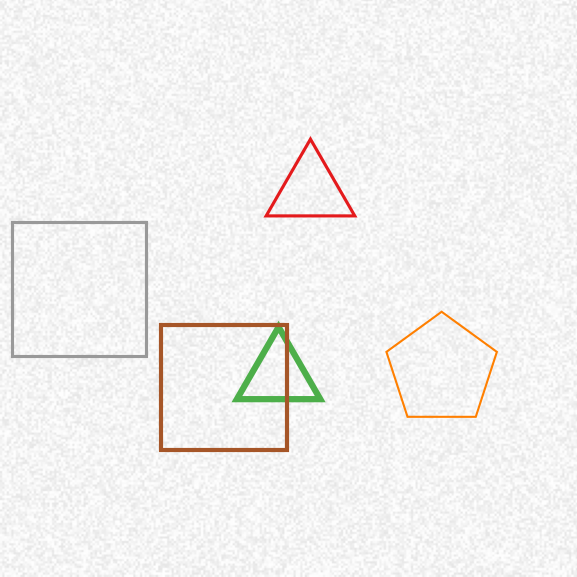[{"shape": "triangle", "thickness": 1.5, "radius": 0.44, "center": [0.538, 0.67]}, {"shape": "triangle", "thickness": 3, "radius": 0.42, "center": [0.482, 0.35]}, {"shape": "pentagon", "thickness": 1, "radius": 0.5, "center": [0.765, 0.359]}, {"shape": "square", "thickness": 2, "radius": 0.54, "center": [0.388, 0.328]}, {"shape": "square", "thickness": 1.5, "radius": 0.58, "center": [0.137, 0.499]}]